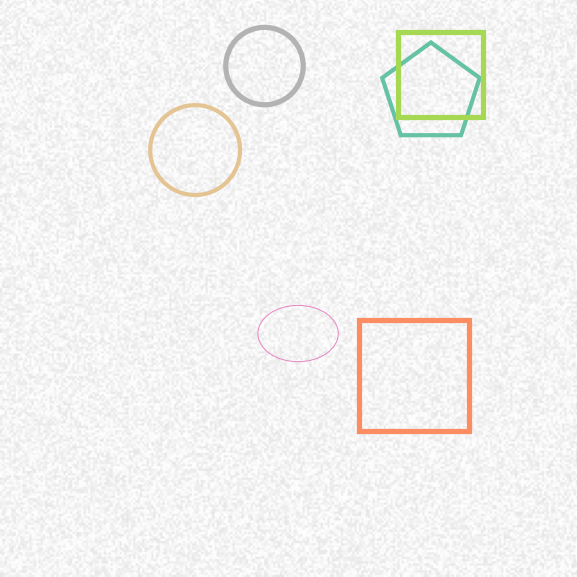[{"shape": "pentagon", "thickness": 2, "radius": 0.44, "center": [0.746, 0.837]}, {"shape": "square", "thickness": 2.5, "radius": 0.48, "center": [0.717, 0.349]}, {"shape": "oval", "thickness": 0.5, "radius": 0.35, "center": [0.516, 0.422]}, {"shape": "square", "thickness": 2.5, "radius": 0.37, "center": [0.762, 0.87]}, {"shape": "circle", "thickness": 2, "radius": 0.39, "center": [0.338, 0.739]}, {"shape": "circle", "thickness": 2.5, "radius": 0.34, "center": [0.458, 0.885]}]